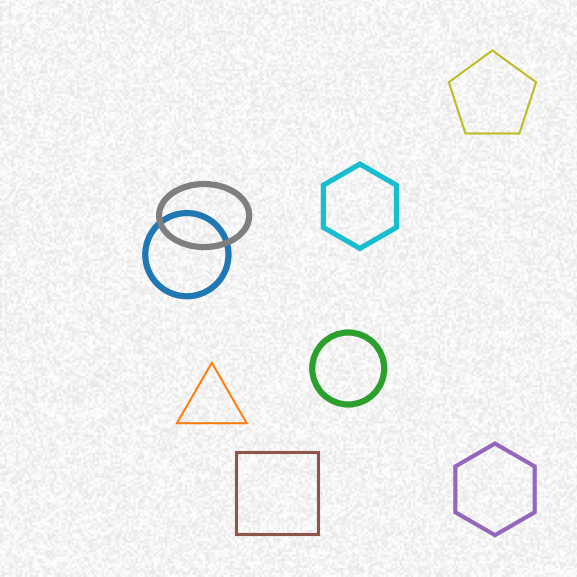[{"shape": "circle", "thickness": 3, "radius": 0.36, "center": [0.324, 0.558]}, {"shape": "triangle", "thickness": 1, "radius": 0.35, "center": [0.367, 0.301]}, {"shape": "circle", "thickness": 3, "radius": 0.31, "center": [0.603, 0.361]}, {"shape": "hexagon", "thickness": 2, "radius": 0.4, "center": [0.857, 0.152]}, {"shape": "square", "thickness": 1.5, "radius": 0.36, "center": [0.48, 0.146]}, {"shape": "oval", "thickness": 3, "radius": 0.39, "center": [0.353, 0.626]}, {"shape": "pentagon", "thickness": 1, "radius": 0.4, "center": [0.853, 0.832]}, {"shape": "hexagon", "thickness": 2.5, "radius": 0.37, "center": [0.623, 0.642]}]